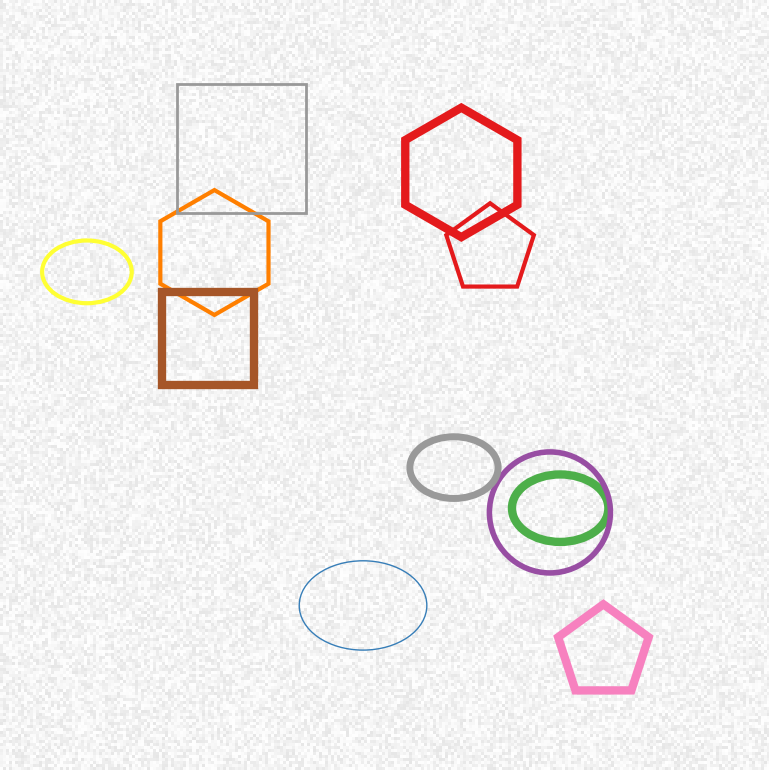[{"shape": "hexagon", "thickness": 3, "radius": 0.42, "center": [0.599, 0.776]}, {"shape": "pentagon", "thickness": 1.5, "radius": 0.3, "center": [0.636, 0.676]}, {"shape": "oval", "thickness": 0.5, "radius": 0.41, "center": [0.471, 0.214]}, {"shape": "oval", "thickness": 3, "radius": 0.31, "center": [0.727, 0.34]}, {"shape": "circle", "thickness": 2, "radius": 0.39, "center": [0.714, 0.334]}, {"shape": "hexagon", "thickness": 1.5, "radius": 0.41, "center": [0.278, 0.672]}, {"shape": "oval", "thickness": 1.5, "radius": 0.29, "center": [0.113, 0.647]}, {"shape": "square", "thickness": 3, "radius": 0.3, "center": [0.27, 0.561]}, {"shape": "pentagon", "thickness": 3, "radius": 0.31, "center": [0.784, 0.153]}, {"shape": "oval", "thickness": 2.5, "radius": 0.29, "center": [0.59, 0.393]}, {"shape": "square", "thickness": 1, "radius": 0.42, "center": [0.314, 0.807]}]